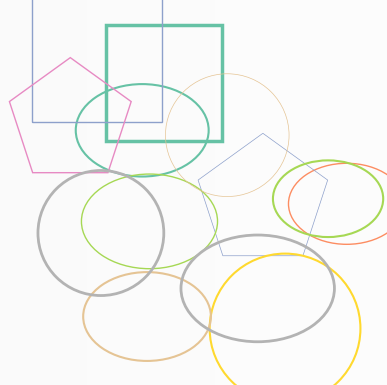[{"shape": "oval", "thickness": 1.5, "radius": 0.86, "center": [0.367, 0.662]}, {"shape": "square", "thickness": 2.5, "radius": 0.75, "center": [0.423, 0.784]}, {"shape": "oval", "thickness": 1, "radius": 0.75, "center": [0.895, 0.471]}, {"shape": "square", "thickness": 1, "radius": 0.84, "center": [0.249, 0.851]}, {"shape": "pentagon", "thickness": 0.5, "radius": 0.88, "center": [0.678, 0.478]}, {"shape": "pentagon", "thickness": 1, "radius": 0.83, "center": [0.181, 0.685]}, {"shape": "oval", "thickness": 1.5, "radius": 0.71, "center": [0.847, 0.484]}, {"shape": "oval", "thickness": 1, "radius": 0.88, "center": [0.386, 0.425]}, {"shape": "circle", "thickness": 1.5, "radius": 0.97, "center": [0.736, 0.147]}, {"shape": "oval", "thickness": 1.5, "radius": 0.82, "center": [0.379, 0.178]}, {"shape": "circle", "thickness": 0.5, "radius": 0.8, "center": [0.586, 0.649]}, {"shape": "circle", "thickness": 2, "radius": 0.81, "center": [0.26, 0.395]}, {"shape": "oval", "thickness": 2, "radius": 0.99, "center": [0.665, 0.251]}]